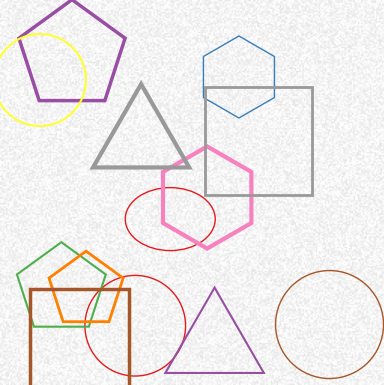[{"shape": "circle", "thickness": 1, "radius": 0.65, "center": [0.351, 0.154]}, {"shape": "oval", "thickness": 1, "radius": 0.58, "center": [0.442, 0.431]}, {"shape": "hexagon", "thickness": 1, "radius": 0.53, "center": [0.621, 0.8]}, {"shape": "pentagon", "thickness": 1.5, "radius": 0.61, "center": [0.159, 0.25]}, {"shape": "pentagon", "thickness": 2.5, "radius": 0.72, "center": [0.187, 0.856]}, {"shape": "triangle", "thickness": 1.5, "radius": 0.74, "center": [0.557, 0.105]}, {"shape": "pentagon", "thickness": 2, "radius": 0.51, "center": [0.224, 0.246]}, {"shape": "circle", "thickness": 1.5, "radius": 0.6, "center": [0.104, 0.792]}, {"shape": "circle", "thickness": 1, "radius": 0.7, "center": [0.856, 0.157]}, {"shape": "square", "thickness": 2.5, "radius": 0.64, "center": [0.206, 0.12]}, {"shape": "hexagon", "thickness": 3, "radius": 0.66, "center": [0.538, 0.487]}, {"shape": "triangle", "thickness": 3, "radius": 0.72, "center": [0.367, 0.637]}, {"shape": "square", "thickness": 2, "radius": 0.7, "center": [0.671, 0.634]}]